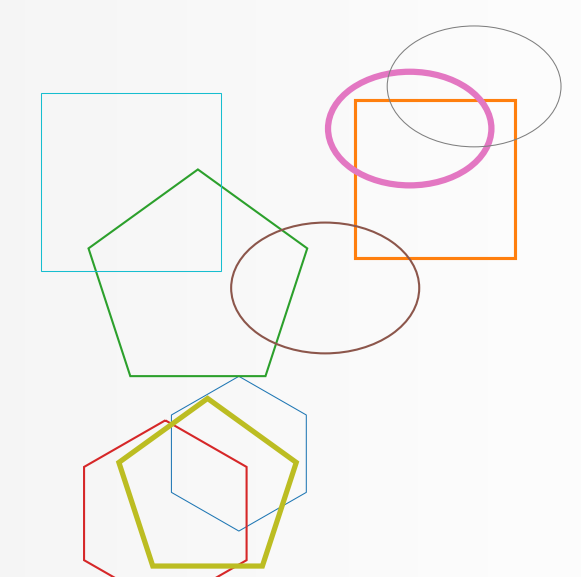[{"shape": "hexagon", "thickness": 0.5, "radius": 0.67, "center": [0.411, 0.214]}, {"shape": "square", "thickness": 1.5, "radius": 0.69, "center": [0.748, 0.689]}, {"shape": "pentagon", "thickness": 1, "radius": 0.99, "center": [0.34, 0.508]}, {"shape": "hexagon", "thickness": 1, "radius": 0.81, "center": [0.284, 0.11]}, {"shape": "oval", "thickness": 1, "radius": 0.81, "center": [0.559, 0.5]}, {"shape": "oval", "thickness": 3, "radius": 0.7, "center": [0.705, 0.777]}, {"shape": "oval", "thickness": 0.5, "radius": 0.75, "center": [0.816, 0.85]}, {"shape": "pentagon", "thickness": 2.5, "radius": 0.8, "center": [0.357, 0.149]}, {"shape": "square", "thickness": 0.5, "radius": 0.77, "center": [0.225, 0.684]}]